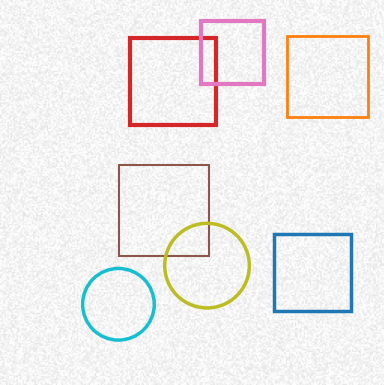[{"shape": "square", "thickness": 2.5, "radius": 0.5, "center": [0.811, 0.292]}, {"shape": "square", "thickness": 2, "radius": 0.53, "center": [0.85, 0.801]}, {"shape": "square", "thickness": 3, "radius": 0.56, "center": [0.449, 0.789]}, {"shape": "square", "thickness": 1.5, "radius": 0.59, "center": [0.426, 0.453]}, {"shape": "square", "thickness": 3, "radius": 0.41, "center": [0.605, 0.864]}, {"shape": "circle", "thickness": 2.5, "radius": 0.55, "center": [0.538, 0.31]}, {"shape": "circle", "thickness": 2.5, "radius": 0.47, "center": [0.308, 0.21]}]